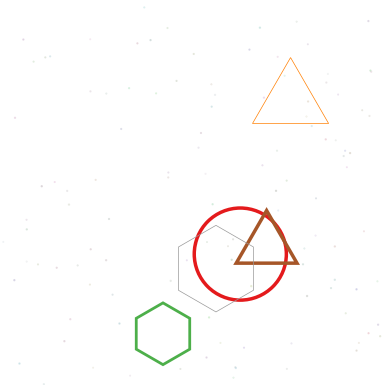[{"shape": "circle", "thickness": 2.5, "radius": 0.6, "center": [0.624, 0.34]}, {"shape": "hexagon", "thickness": 2, "radius": 0.4, "center": [0.423, 0.133]}, {"shape": "triangle", "thickness": 0.5, "radius": 0.57, "center": [0.755, 0.736]}, {"shape": "triangle", "thickness": 2.5, "radius": 0.46, "center": [0.692, 0.362]}, {"shape": "hexagon", "thickness": 0.5, "radius": 0.56, "center": [0.561, 0.302]}]